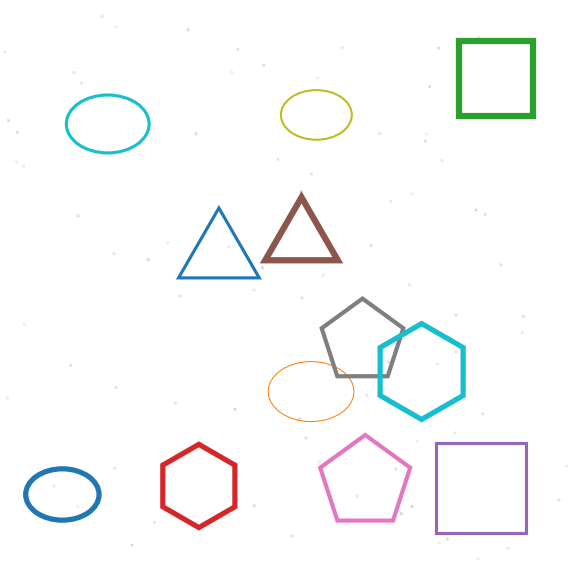[{"shape": "triangle", "thickness": 1.5, "radius": 0.4, "center": [0.379, 0.558]}, {"shape": "oval", "thickness": 2.5, "radius": 0.32, "center": [0.108, 0.143]}, {"shape": "oval", "thickness": 0.5, "radius": 0.37, "center": [0.539, 0.321]}, {"shape": "square", "thickness": 3, "radius": 0.32, "center": [0.859, 0.863]}, {"shape": "hexagon", "thickness": 2.5, "radius": 0.36, "center": [0.344, 0.158]}, {"shape": "square", "thickness": 1.5, "radius": 0.39, "center": [0.833, 0.154]}, {"shape": "triangle", "thickness": 3, "radius": 0.36, "center": [0.522, 0.585]}, {"shape": "pentagon", "thickness": 2, "radius": 0.41, "center": [0.632, 0.164]}, {"shape": "pentagon", "thickness": 2, "radius": 0.37, "center": [0.628, 0.408]}, {"shape": "oval", "thickness": 1, "radius": 0.31, "center": [0.548, 0.8]}, {"shape": "hexagon", "thickness": 2.5, "radius": 0.42, "center": [0.73, 0.356]}, {"shape": "oval", "thickness": 1.5, "radius": 0.36, "center": [0.187, 0.784]}]